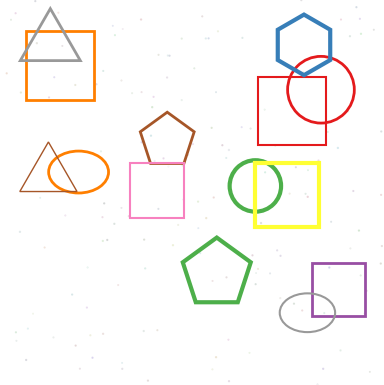[{"shape": "circle", "thickness": 2, "radius": 0.43, "center": [0.834, 0.767]}, {"shape": "square", "thickness": 1.5, "radius": 0.44, "center": [0.758, 0.711]}, {"shape": "hexagon", "thickness": 3, "radius": 0.39, "center": [0.79, 0.883]}, {"shape": "circle", "thickness": 3, "radius": 0.33, "center": [0.663, 0.517]}, {"shape": "pentagon", "thickness": 3, "radius": 0.46, "center": [0.563, 0.29]}, {"shape": "square", "thickness": 2, "radius": 0.35, "center": [0.879, 0.247]}, {"shape": "square", "thickness": 2, "radius": 0.44, "center": [0.156, 0.83]}, {"shape": "oval", "thickness": 2, "radius": 0.39, "center": [0.204, 0.553]}, {"shape": "square", "thickness": 3, "radius": 0.42, "center": [0.745, 0.493]}, {"shape": "triangle", "thickness": 1, "radius": 0.43, "center": [0.126, 0.545]}, {"shape": "pentagon", "thickness": 2, "radius": 0.37, "center": [0.434, 0.635]}, {"shape": "square", "thickness": 1.5, "radius": 0.35, "center": [0.408, 0.505]}, {"shape": "oval", "thickness": 1.5, "radius": 0.36, "center": [0.799, 0.188]}, {"shape": "triangle", "thickness": 2, "radius": 0.45, "center": [0.131, 0.888]}]